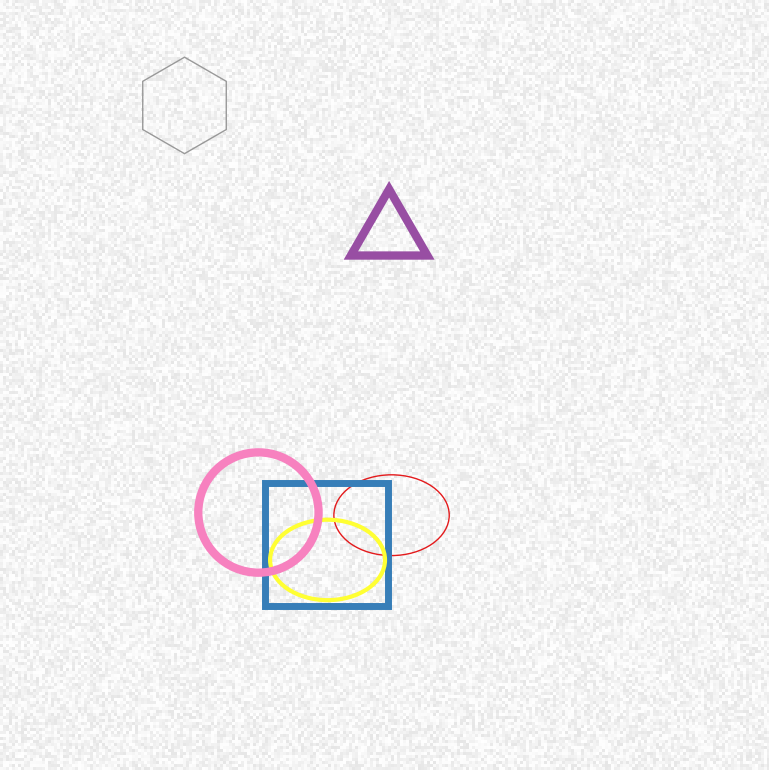[{"shape": "oval", "thickness": 0.5, "radius": 0.37, "center": [0.509, 0.331]}, {"shape": "square", "thickness": 2.5, "radius": 0.4, "center": [0.424, 0.293]}, {"shape": "triangle", "thickness": 3, "radius": 0.29, "center": [0.505, 0.697]}, {"shape": "oval", "thickness": 1.5, "radius": 0.37, "center": [0.425, 0.273]}, {"shape": "circle", "thickness": 3, "radius": 0.39, "center": [0.336, 0.334]}, {"shape": "hexagon", "thickness": 0.5, "radius": 0.31, "center": [0.24, 0.863]}]